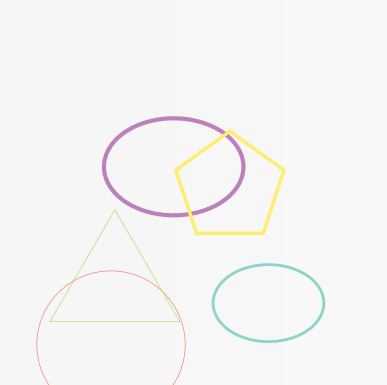[{"shape": "oval", "thickness": 2, "radius": 0.71, "center": [0.693, 0.213]}, {"shape": "circle", "thickness": 0.5, "radius": 0.96, "center": [0.286, 0.105]}, {"shape": "triangle", "thickness": 0.5, "radius": 0.97, "center": [0.296, 0.261]}, {"shape": "oval", "thickness": 3, "radius": 0.9, "center": [0.448, 0.567]}, {"shape": "pentagon", "thickness": 2.5, "radius": 0.73, "center": [0.593, 0.513]}]